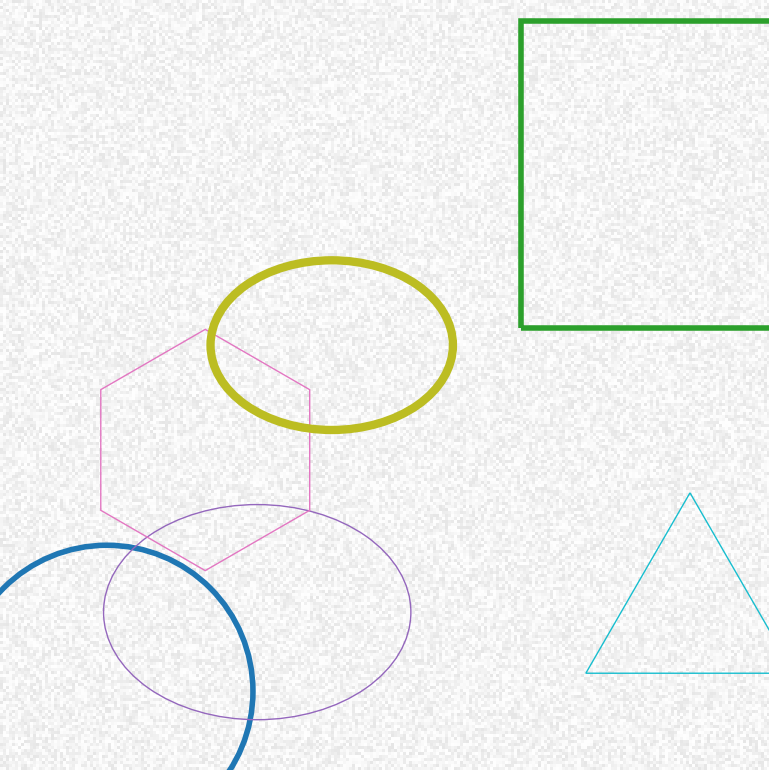[{"shape": "circle", "thickness": 2, "radius": 0.95, "center": [0.139, 0.102]}, {"shape": "square", "thickness": 2, "radius": 1.0, "center": [0.876, 0.773]}, {"shape": "oval", "thickness": 0.5, "radius": 1.0, "center": [0.334, 0.205]}, {"shape": "hexagon", "thickness": 0.5, "radius": 0.78, "center": [0.267, 0.416]}, {"shape": "oval", "thickness": 3, "radius": 0.79, "center": [0.431, 0.552]}, {"shape": "triangle", "thickness": 0.5, "radius": 0.78, "center": [0.896, 0.204]}]